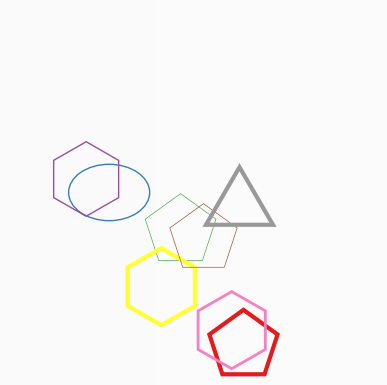[{"shape": "pentagon", "thickness": 3, "radius": 0.46, "center": [0.628, 0.103]}, {"shape": "oval", "thickness": 1, "radius": 0.52, "center": [0.282, 0.5]}, {"shape": "pentagon", "thickness": 0.5, "radius": 0.48, "center": [0.466, 0.401]}, {"shape": "hexagon", "thickness": 1, "radius": 0.48, "center": [0.222, 0.535]}, {"shape": "hexagon", "thickness": 3, "radius": 0.5, "center": [0.416, 0.255]}, {"shape": "pentagon", "thickness": 0.5, "radius": 0.46, "center": [0.525, 0.38]}, {"shape": "hexagon", "thickness": 2, "radius": 0.5, "center": [0.598, 0.142]}, {"shape": "triangle", "thickness": 3, "radius": 0.5, "center": [0.618, 0.466]}]